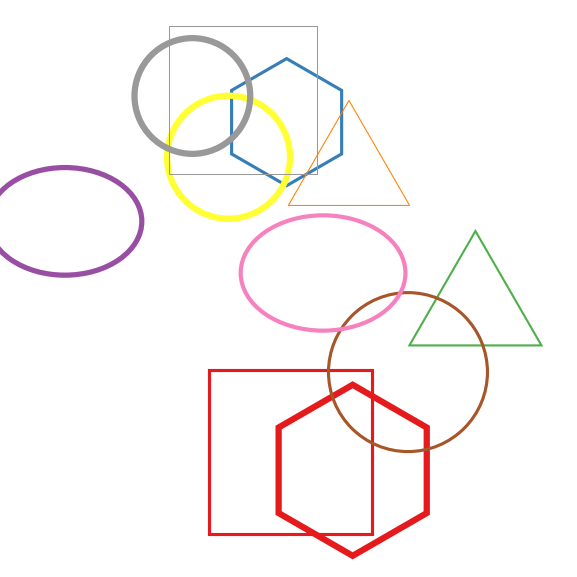[{"shape": "square", "thickness": 1.5, "radius": 0.71, "center": [0.503, 0.216]}, {"shape": "hexagon", "thickness": 3, "radius": 0.74, "center": [0.611, 0.185]}, {"shape": "hexagon", "thickness": 1.5, "radius": 0.55, "center": [0.496, 0.788]}, {"shape": "triangle", "thickness": 1, "radius": 0.66, "center": [0.823, 0.467]}, {"shape": "oval", "thickness": 2.5, "radius": 0.67, "center": [0.112, 0.616]}, {"shape": "triangle", "thickness": 0.5, "radius": 0.61, "center": [0.604, 0.704]}, {"shape": "circle", "thickness": 3, "radius": 0.53, "center": [0.396, 0.727]}, {"shape": "circle", "thickness": 1.5, "radius": 0.69, "center": [0.706, 0.355]}, {"shape": "oval", "thickness": 2, "radius": 0.71, "center": [0.559, 0.526]}, {"shape": "square", "thickness": 0.5, "radius": 0.64, "center": [0.421, 0.827]}, {"shape": "circle", "thickness": 3, "radius": 0.5, "center": [0.333, 0.833]}]